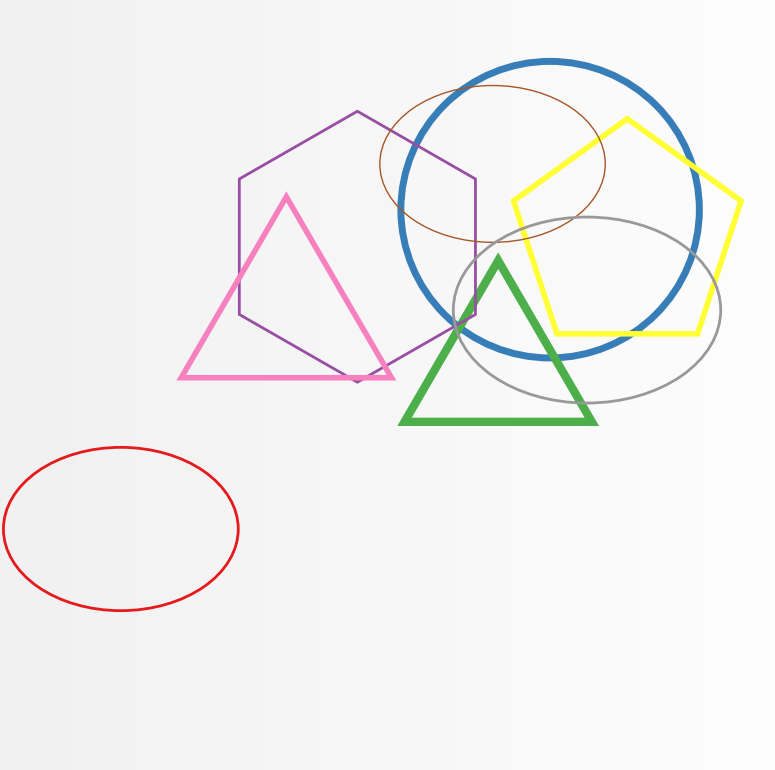[{"shape": "oval", "thickness": 1, "radius": 0.76, "center": [0.156, 0.313]}, {"shape": "circle", "thickness": 2.5, "radius": 0.96, "center": [0.71, 0.728]}, {"shape": "triangle", "thickness": 3, "radius": 0.7, "center": [0.643, 0.522]}, {"shape": "hexagon", "thickness": 1, "radius": 0.88, "center": [0.461, 0.68]}, {"shape": "pentagon", "thickness": 2, "radius": 0.77, "center": [0.809, 0.691]}, {"shape": "oval", "thickness": 0.5, "radius": 0.73, "center": [0.636, 0.787]}, {"shape": "triangle", "thickness": 2, "radius": 0.78, "center": [0.369, 0.588]}, {"shape": "oval", "thickness": 1, "radius": 0.86, "center": [0.757, 0.597]}]